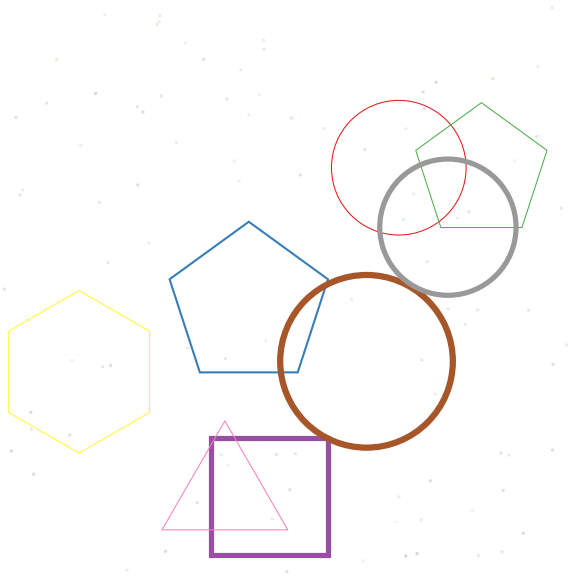[{"shape": "circle", "thickness": 0.5, "radius": 0.58, "center": [0.691, 0.709]}, {"shape": "pentagon", "thickness": 1, "radius": 0.72, "center": [0.431, 0.471]}, {"shape": "pentagon", "thickness": 0.5, "radius": 0.6, "center": [0.834, 0.702]}, {"shape": "square", "thickness": 2.5, "radius": 0.51, "center": [0.467, 0.139]}, {"shape": "hexagon", "thickness": 0.5, "radius": 0.7, "center": [0.137, 0.355]}, {"shape": "circle", "thickness": 3, "radius": 0.75, "center": [0.635, 0.373]}, {"shape": "triangle", "thickness": 0.5, "radius": 0.63, "center": [0.389, 0.145]}, {"shape": "circle", "thickness": 2.5, "radius": 0.59, "center": [0.776, 0.606]}]